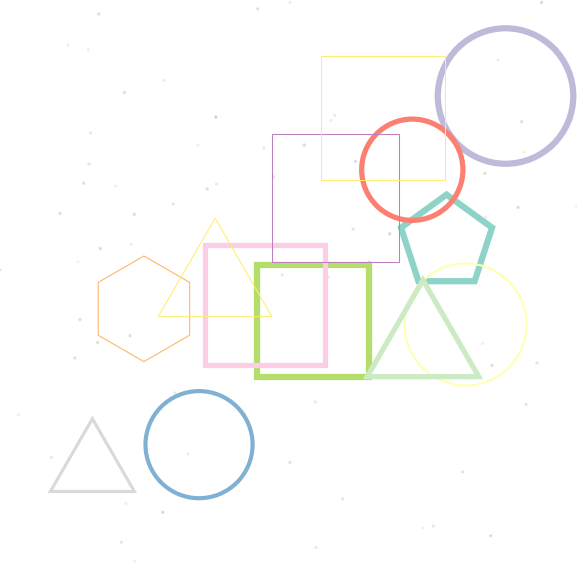[{"shape": "pentagon", "thickness": 3, "radius": 0.41, "center": [0.773, 0.579]}, {"shape": "circle", "thickness": 1, "radius": 0.53, "center": [0.806, 0.437]}, {"shape": "circle", "thickness": 3, "radius": 0.59, "center": [0.875, 0.833]}, {"shape": "circle", "thickness": 2.5, "radius": 0.44, "center": [0.714, 0.705]}, {"shape": "circle", "thickness": 2, "radius": 0.46, "center": [0.345, 0.229]}, {"shape": "hexagon", "thickness": 0.5, "radius": 0.46, "center": [0.249, 0.464]}, {"shape": "square", "thickness": 3, "radius": 0.48, "center": [0.542, 0.443]}, {"shape": "square", "thickness": 2.5, "radius": 0.52, "center": [0.459, 0.471]}, {"shape": "triangle", "thickness": 1.5, "radius": 0.42, "center": [0.16, 0.19]}, {"shape": "square", "thickness": 0.5, "radius": 0.55, "center": [0.582, 0.656]}, {"shape": "triangle", "thickness": 2.5, "radius": 0.56, "center": [0.732, 0.403]}, {"shape": "square", "thickness": 0.5, "radius": 0.53, "center": [0.663, 0.795]}, {"shape": "triangle", "thickness": 0.5, "radius": 0.57, "center": [0.372, 0.508]}]